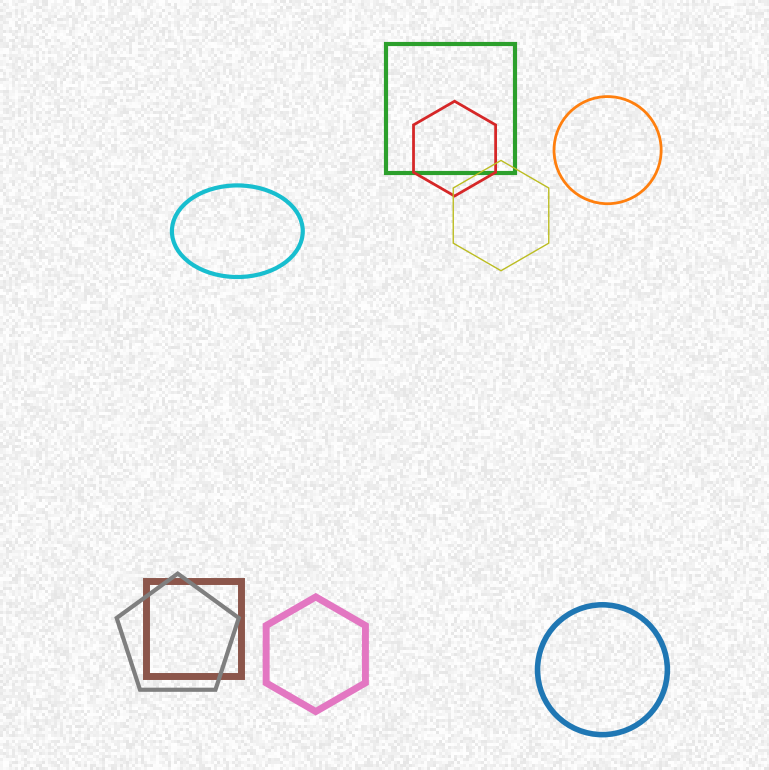[{"shape": "circle", "thickness": 2, "radius": 0.42, "center": [0.782, 0.13]}, {"shape": "circle", "thickness": 1, "radius": 0.35, "center": [0.789, 0.805]}, {"shape": "square", "thickness": 1.5, "radius": 0.42, "center": [0.585, 0.859]}, {"shape": "hexagon", "thickness": 1, "radius": 0.31, "center": [0.59, 0.807]}, {"shape": "square", "thickness": 2.5, "radius": 0.31, "center": [0.252, 0.184]}, {"shape": "hexagon", "thickness": 2.5, "radius": 0.37, "center": [0.41, 0.15]}, {"shape": "pentagon", "thickness": 1.5, "radius": 0.42, "center": [0.231, 0.172]}, {"shape": "hexagon", "thickness": 0.5, "radius": 0.36, "center": [0.651, 0.72]}, {"shape": "oval", "thickness": 1.5, "radius": 0.42, "center": [0.308, 0.7]}]